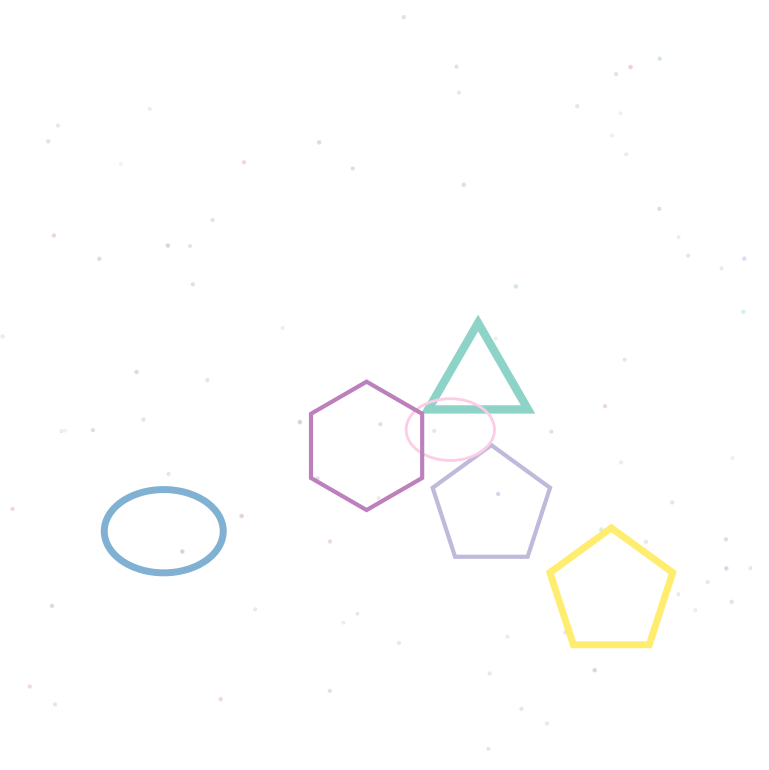[{"shape": "triangle", "thickness": 3, "radius": 0.37, "center": [0.621, 0.506]}, {"shape": "pentagon", "thickness": 1.5, "radius": 0.4, "center": [0.638, 0.342]}, {"shape": "oval", "thickness": 2.5, "radius": 0.39, "center": [0.213, 0.31]}, {"shape": "oval", "thickness": 1, "radius": 0.29, "center": [0.585, 0.442]}, {"shape": "hexagon", "thickness": 1.5, "radius": 0.42, "center": [0.476, 0.421]}, {"shape": "pentagon", "thickness": 2.5, "radius": 0.42, "center": [0.794, 0.23]}]